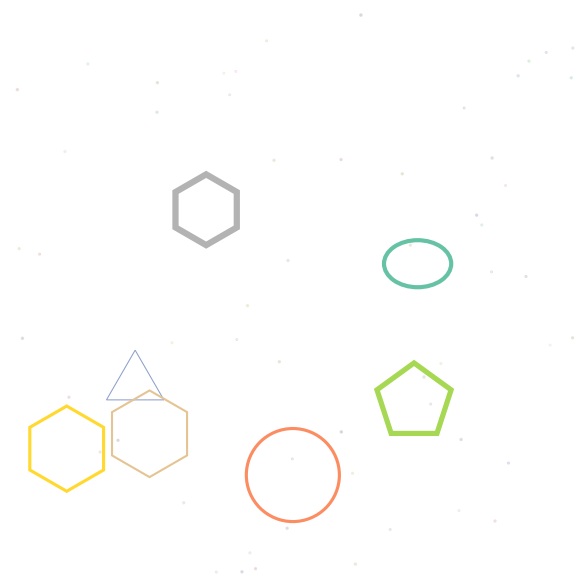[{"shape": "oval", "thickness": 2, "radius": 0.29, "center": [0.723, 0.543]}, {"shape": "circle", "thickness": 1.5, "radius": 0.4, "center": [0.507, 0.177]}, {"shape": "triangle", "thickness": 0.5, "radius": 0.29, "center": [0.234, 0.335]}, {"shape": "pentagon", "thickness": 2.5, "radius": 0.34, "center": [0.717, 0.303]}, {"shape": "hexagon", "thickness": 1.5, "radius": 0.37, "center": [0.116, 0.222]}, {"shape": "hexagon", "thickness": 1, "radius": 0.38, "center": [0.259, 0.248]}, {"shape": "hexagon", "thickness": 3, "radius": 0.31, "center": [0.357, 0.636]}]